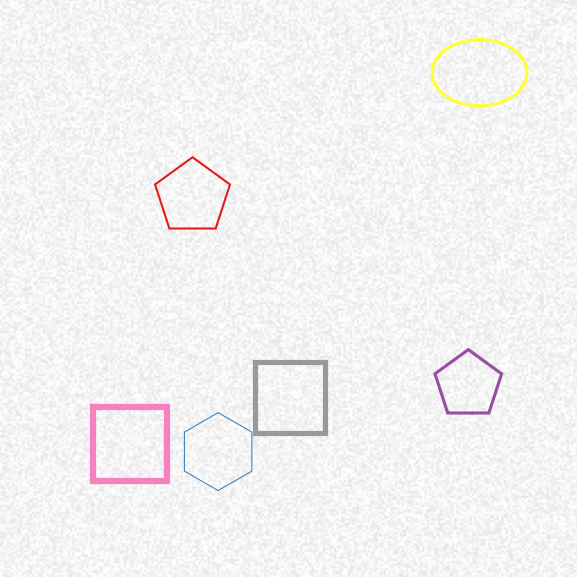[{"shape": "pentagon", "thickness": 1, "radius": 0.34, "center": [0.333, 0.659]}, {"shape": "hexagon", "thickness": 0.5, "radius": 0.34, "center": [0.378, 0.217]}, {"shape": "pentagon", "thickness": 1.5, "radius": 0.3, "center": [0.811, 0.333]}, {"shape": "oval", "thickness": 1.5, "radius": 0.41, "center": [0.83, 0.873]}, {"shape": "square", "thickness": 3, "radius": 0.32, "center": [0.226, 0.231]}, {"shape": "square", "thickness": 2.5, "radius": 0.31, "center": [0.502, 0.31]}]